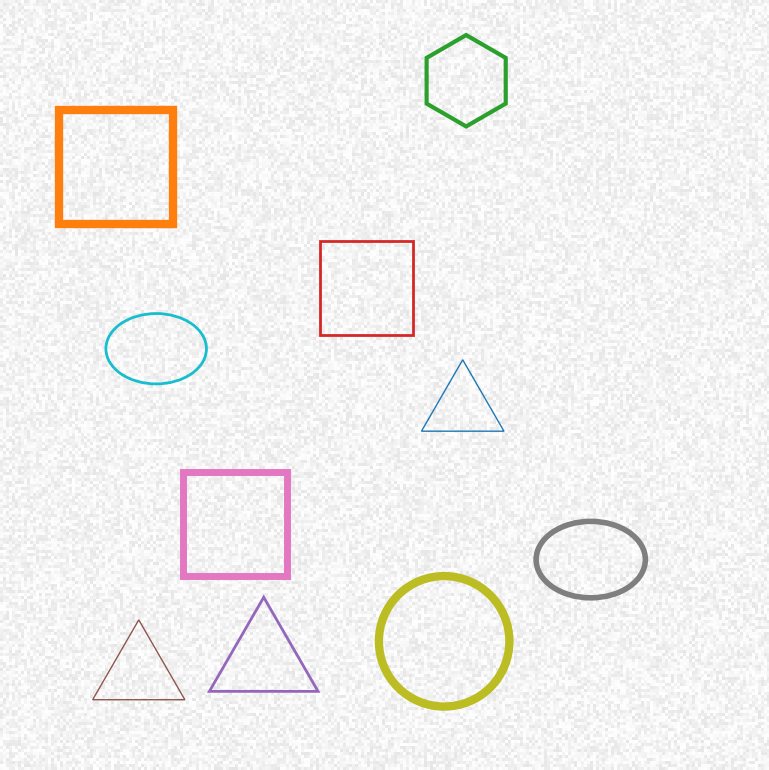[{"shape": "triangle", "thickness": 0.5, "radius": 0.31, "center": [0.601, 0.471]}, {"shape": "square", "thickness": 3, "radius": 0.37, "center": [0.15, 0.783]}, {"shape": "hexagon", "thickness": 1.5, "radius": 0.3, "center": [0.605, 0.895]}, {"shape": "square", "thickness": 1, "radius": 0.3, "center": [0.476, 0.626]}, {"shape": "triangle", "thickness": 1, "radius": 0.41, "center": [0.342, 0.143]}, {"shape": "triangle", "thickness": 0.5, "radius": 0.35, "center": [0.18, 0.126]}, {"shape": "square", "thickness": 2.5, "radius": 0.34, "center": [0.306, 0.319]}, {"shape": "oval", "thickness": 2, "radius": 0.35, "center": [0.767, 0.273]}, {"shape": "circle", "thickness": 3, "radius": 0.42, "center": [0.577, 0.167]}, {"shape": "oval", "thickness": 1, "radius": 0.33, "center": [0.203, 0.547]}]